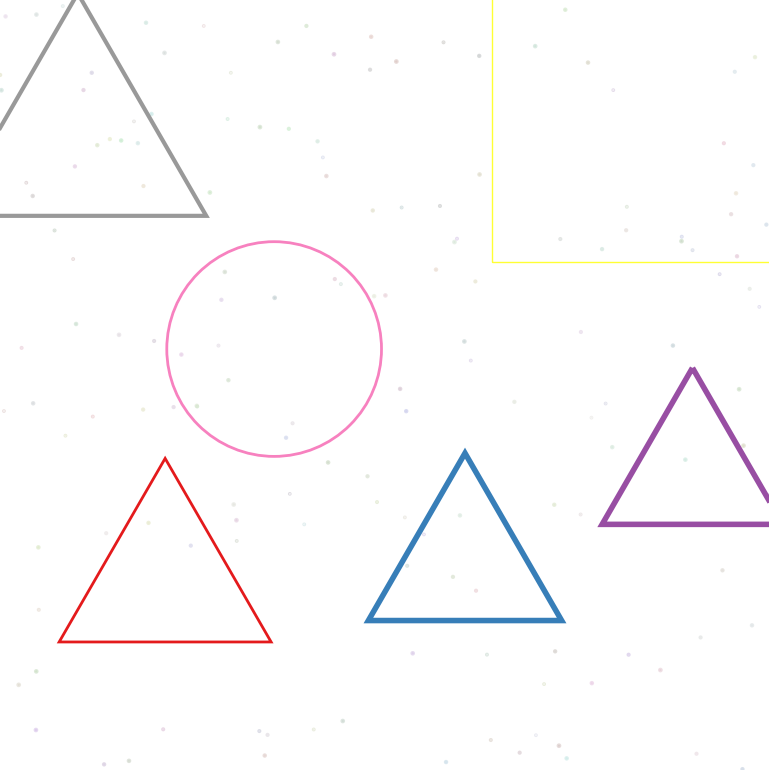[{"shape": "triangle", "thickness": 1, "radius": 0.79, "center": [0.214, 0.246]}, {"shape": "triangle", "thickness": 2, "radius": 0.72, "center": [0.604, 0.267]}, {"shape": "triangle", "thickness": 2, "radius": 0.68, "center": [0.899, 0.387]}, {"shape": "square", "thickness": 0.5, "radius": 0.92, "center": [0.822, 0.843]}, {"shape": "circle", "thickness": 1, "radius": 0.7, "center": [0.356, 0.547]}, {"shape": "triangle", "thickness": 1.5, "radius": 0.96, "center": [0.101, 0.816]}]